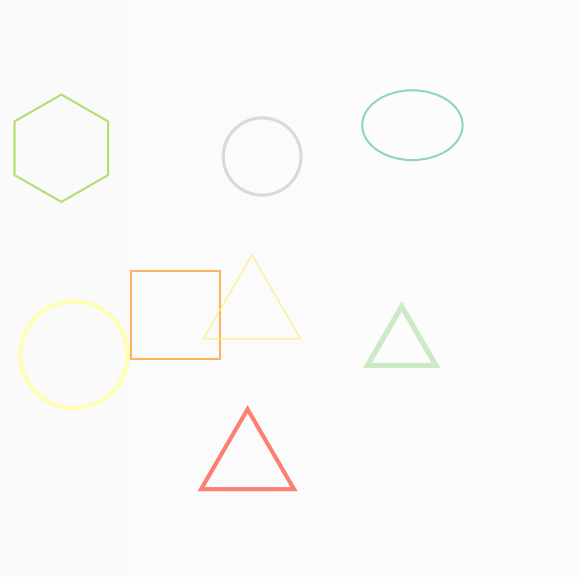[{"shape": "oval", "thickness": 1, "radius": 0.43, "center": [0.709, 0.782]}, {"shape": "circle", "thickness": 2, "radius": 0.46, "center": [0.127, 0.385]}, {"shape": "triangle", "thickness": 2, "radius": 0.46, "center": [0.426, 0.198]}, {"shape": "square", "thickness": 1, "radius": 0.38, "center": [0.302, 0.454]}, {"shape": "hexagon", "thickness": 1, "radius": 0.46, "center": [0.105, 0.742]}, {"shape": "circle", "thickness": 1.5, "radius": 0.33, "center": [0.451, 0.728]}, {"shape": "triangle", "thickness": 2.5, "radius": 0.34, "center": [0.691, 0.4]}, {"shape": "triangle", "thickness": 0.5, "radius": 0.48, "center": [0.433, 0.461]}]